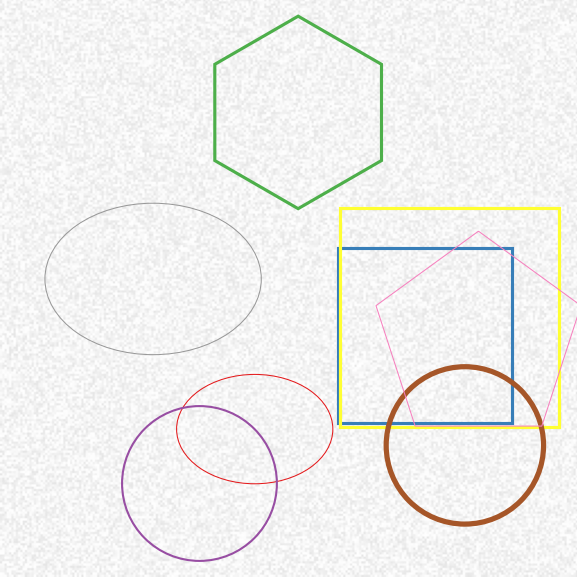[{"shape": "oval", "thickness": 0.5, "radius": 0.68, "center": [0.441, 0.256]}, {"shape": "square", "thickness": 1.5, "radius": 0.76, "center": [0.736, 0.418]}, {"shape": "hexagon", "thickness": 1.5, "radius": 0.83, "center": [0.516, 0.804]}, {"shape": "circle", "thickness": 1, "radius": 0.67, "center": [0.345, 0.162]}, {"shape": "square", "thickness": 1.5, "radius": 0.95, "center": [0.778, 0.45]}, {"shape": "circle", "thickness": 2.5, "radius": 0.68, "center": [0.805, 0.228]}, {"shape": "pentagon", "thickness": 0.5, "radius": 0.93, "center": [0.829, 0.412]}, {"shape": "oval", "thickness": 0.5, "radius": 0.94, "center": [0.265, 0.516]}]